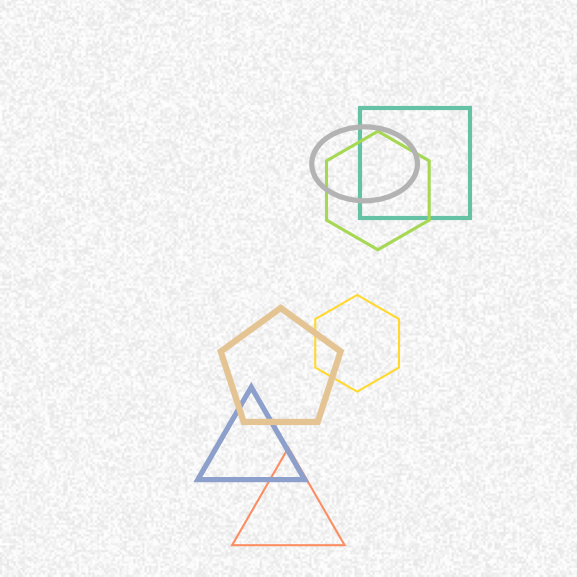[{"shape": "square", "thickness": 2, "radius": 0.48, "center": [0.718, 0.717]}, {"shape": "triangle", "thickness": 1, "radius": 0.56, "center": [0.499, 0.111]}, {"shape": "triangle", "thickness": 2.5, "radius": 0.53, "center": [0.435, 0.222]}, {"shape": "hexagon", "thickness": 1.5, "radius": 0.51, "center": [0.654, 0.669]}, {"shape": "hexagon", "thickness": 1, "radius": 0.42, "center": [0.618, 0.405]}, {"shape": "pentagon", "thickness": 3, "radius": 0.55, "center": [0.486, 0.357]}, {"shape": "oval", "thickness": 2.5, "radius": 0.46, "center": [0.631, 0.715]}]